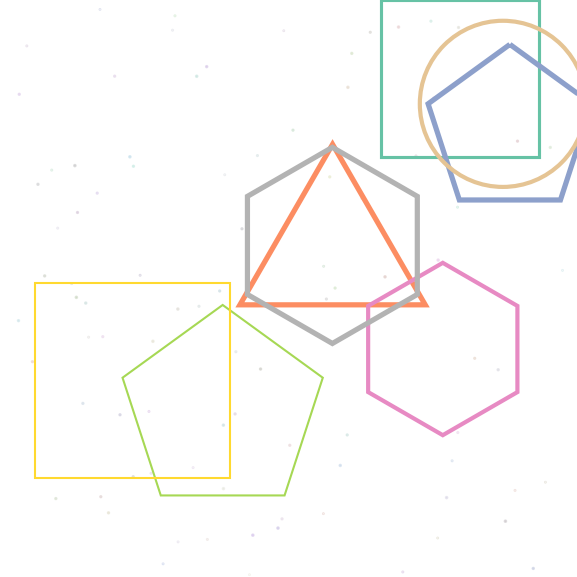[{"shape": "square", "thickness": 1.5, "radius": 0.68, "center": [0.797, 0.863]}, {"shape": "triangle", "thickness": 2.5, "radius": 0.93, "center": [0.576, 0.564]}, {"shape": "pentagon", "thickness": 2.5, "radius": 0.74, "center": [0.883, 0.773]}, {"shape": "hexagon", "thickness": 2, "radius": 0.75, "center": [0.767, 0.395]}, {"shape": "pentagon", "thickness": 1, "radius": 0.91, "center": [0.386, 0.289]}, {"shape": "square", "thickness": 1, "radius": 0.85, "center": [0.229, 0.34]}, {"shape": "circle", "thickness": 2, "radius": 0.72, "center": [0.871, 0.819]}, {"shape": "hexagon", "thickness": 2.5, "radius": 0.85, "center": [0.576, 0.574]}]